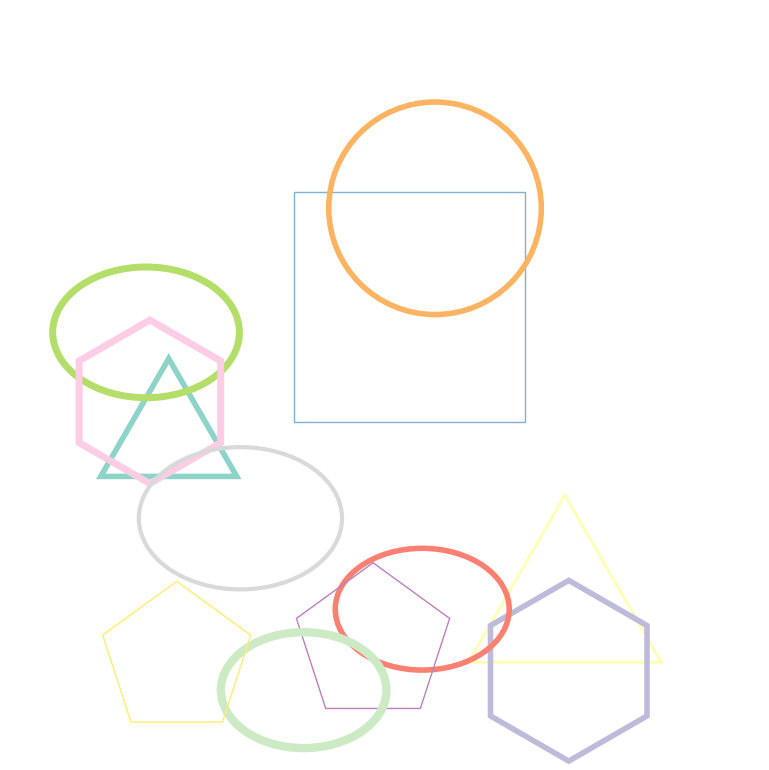[{"shape": "triangle", "thickness": 2, "radius": 0.51, "center": [0.219, 0.432]}, {"shape": "triangle", "thickness": 1, "radius": 0.72, "center": [0.734, 0.212]}, {"shape": "hexagon", "thickness": 2, "radius": 0.59, "center": [0.739, 0.129]}, {"shape": "oval", "thickness": 2, "radius": 0.56, "center": [0.548, 0.209]}, {"shape": "square", "thickness": 0.5, "radius": 0.75, "center": [0.532, 0.601]}, {"shape": "circle", "thickness": 2, "radius": 0.69, "center": [0.565, 0.729]}, {"shape": "oval", "thickness": 2.5, "radius": 0.61, "center": [0.19, 0.568]}, {"shape": "hexagon", "thickness": 2.5, "radius": 0.53, "center": [0.195, 0.478]}, {"shape": "oval", "thickness": 1.5, "radius": 0.66, "center": [0.312, 0.327]}, {"shape": "pentagon", "thickness": 0.5, "radius": 0.52, "center": [0.484, 0.165]}, {"shape": "oval", "thickness": 3, "radius": 0.54, "center": [0.394, 0.104]}, {"shape": "pentagon", "thickness": 0.5, "radius": 0.51, "center": [0.229, 0.144]}]